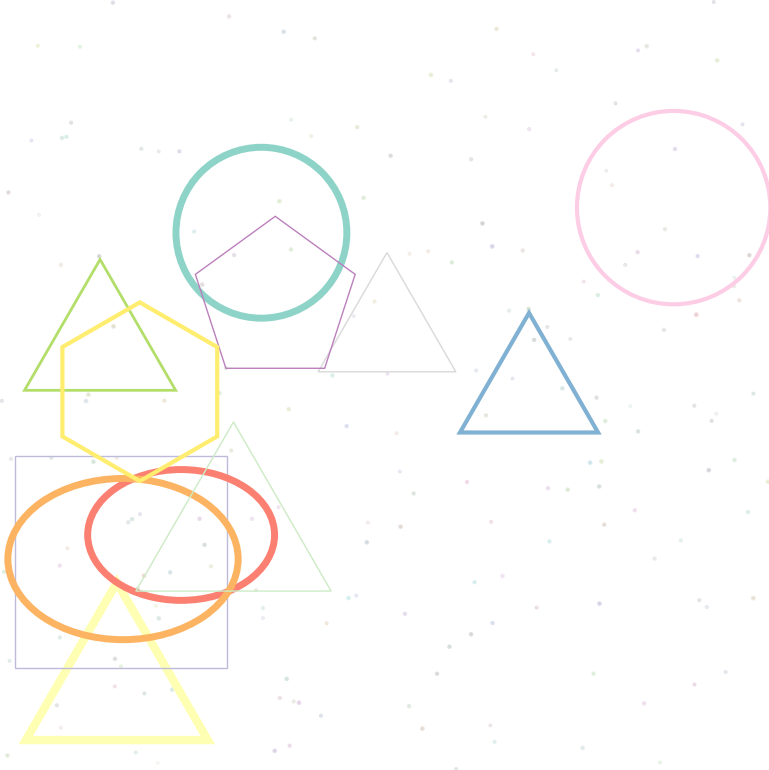[{"shape": "circle", "thickness": 2.5, "radius": 0.55, "center": [0.339, 0.698]}, {"shape": "triangle", "thickness": 3, "radius": 0.68, "center": [0.152, 0.107]}, {"shape": "square", "thickness": 0.5, "radius": 0.69, "center": [0.157, 0.27]}, {"shape": "oval", "thickness": 2.5, "radius": 0.61, "center": [0.235, 0.305]}, {"shape": "triangle", "thickness": 1.5, "radius": 0.52, "center": [0.687, 0.49]}, {"shape": "oval", "thickness": 2.5, "radius": 0.75, "center": [0.16, 0.274]}, {"shape": "triangle", "thickness": 1, "radius": 0.57, "center": [0.13, 0.55]}, {"shape": "circle", "thickness": 1.5, "radius": 0.63, "center": [0.875, 0.73]}, {"shape": "triangle", "thickness": 0.5, "radius": 0.52, "center": [0.503, 0.569]}, {"shape": "pentagon", "thickness": 0.5, "radius": 0.55, "center": [0.357, 0.61]}, {"shape": "triangle", "thickness": 0.5, "radius": 0.73, "center": [0.303, 0.306]}, {"shape": "hexagon", "thickness": 1.5, "radius": 0.58, "center": [0.182, 0.491]}]